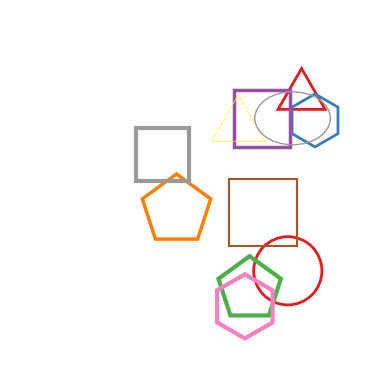[{"shape": "circle", "thickness": 2, "radius": 0.44, "center": [0.747, 0.297]}, {"shape": "triangle", "thickness": 2, "radius": 0.35, "center": [0.783, 0.751]}, {"shape": "hexagon", "thickness": 2, "radius": 0.34, "center": [0.818, 0.687]}, {"shape": "pentagon", "thickness": 3, "radius": 0.43, "center": [0.648, 0.25]}, {"shape": "square", "thickness": 2.5, "radius": 0.37, "center": [0.681, 0.693]}, {"shape": "pentagon", "thickness": 2.5, "radius": 0.47, "center": [0.458, 0.455]}, {"shape": "triangle", "thickness": 0.5, "radius": 0.4, "center": [0.619, 0.673]}, {"shape": "square", "thickness": 1.5, "radius": 0.44, "center": [0.683, 0.448]}, {"shape": "hexagon", "thickness": 3, "radius": 0.42, "center": [0.636, 0.204]}, {"shape": "square", "thickness": 3, "radius": 0.35, "center": [0.422, 0.599]}, {"shape": "oval", "thickness": 1, "radius": 0.49, "center": [0.76, 0.693]}]